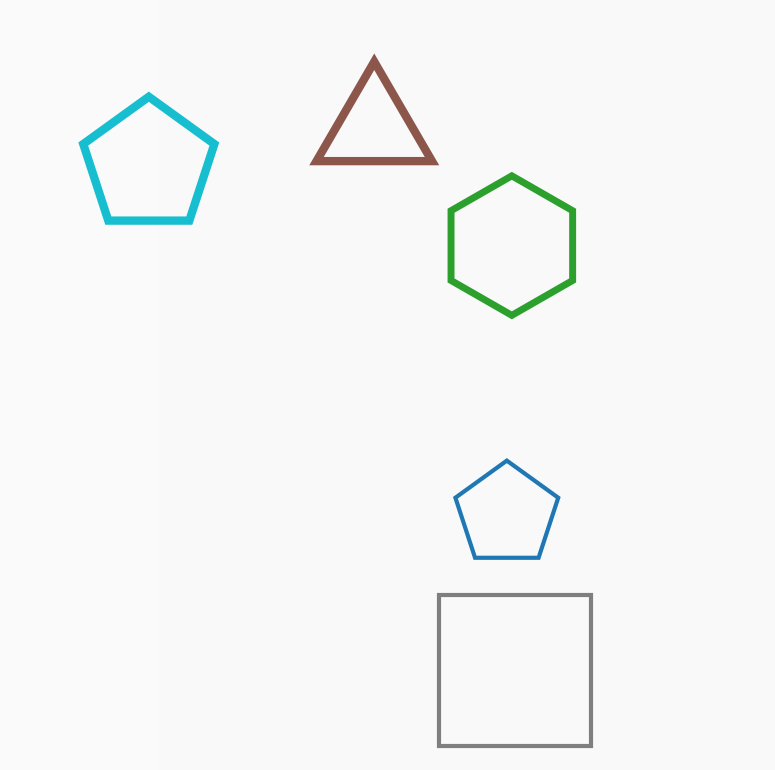[{"shape": "pentagon", "thickness": 1.5, "radius": 0.35, "center": [0.654, 0.332]}, {"shape": "hexagon", "thickness": 2.5, "radius": 0.45, "center": [0.66, 0.681]}, {"shape": "triangle", "thickness": 3, "radius": 0.43, "center": [0.483, 0.834]}, {"shape": "square", "thickness": 1.5, "radius": 0.49, "center": [0.664, 0.129]}, {"shape": "pentagon", "thickness": 3, "radius": 0.44, "center": [0.192, 0.785]}]